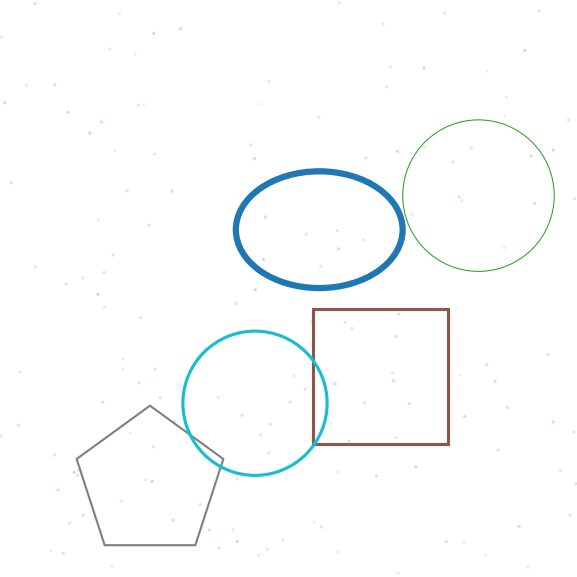[{"shape": "oval", "thickness": 3, "radius": 0.72, "center": [0.553, 0.601]}, {"shape": "circle", "thickness": 0.5, "radius": 0.66, "center": [0.829, 0.66]}, {"shape": "square", "thickness": 1.5, "radius": 0.58, "center": [0.659, 0.346]}, {"shape": "pentagon", "thickness": 1, "radius": 0.67, "center": [0.26, 0.163]}, {"shape": "circle", "thickness": 1.5, "radius": 0.62, "center": [0.442, 0.301]}]